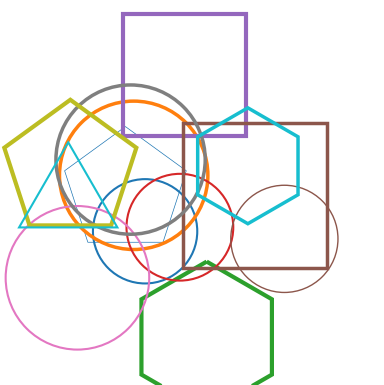[{"shape": "circle", "thickness": 1.5, "radius": 0.68, "center": [0.377, 0.399]}, {"shape": "pentagon", "thickness": 0.5, "radius": 0.83, "center": [0.326, 0.505]}, {"shape": "circle", "thickness": 2.5, "radius": 0.96, "center": [0.347, 0.545]}, {"shape": "hexagon", "thickness": 3, "radius": 0.98, "center": [0.537, 0.125]}, {"shape": "circle", "thickness": 1.5, "radius": 0.69, "center": [0.467, 0.41]}, {"shape": "square", "thickness": 3, "radius": 0.8, "center": [0.479, 0.805]}, {"shape": "circle", "thickness": 1, "radius": 0.7, "center": [0.739, 0.38]}, {"shape": "square", "thickness": 2.5, "radius": 0.94, "center": [0.663, 0.492]}, {"shape": "circle", "thickness": 1.5, "radius": 0.93, "center": [0.201, 0.278]}, {"shape": "circle", "thickness": 2.5, "radius": 0.97, "center": [0.339, 0.585]}, {"shape": "pentagon", "thickness": 3, "radius": 0.9, "center": [0.183, 0.56]}, {"shape": "triangle", "thickness": 1.5, "radius": 0.74, "center": [0.177, 0.483]}, {"shape": "hexagon", "thickness": 2.5, "radius": 0.75, "center": [0.644, 0.569]}]